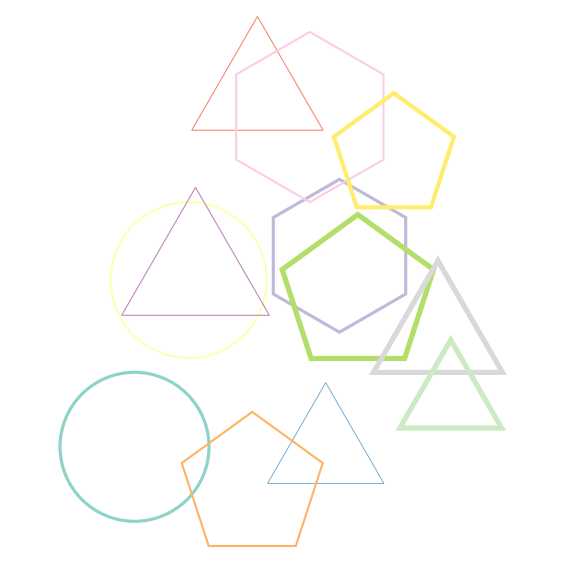[{"shape": "circle", "thickness": 1.5, "radius": 0.65, "center": [0.233, 0.225]}, {"shape": "circle", "thickness": 1, "radius": 0.68, "center": [0.327, 0.514]}, {"shape": "hexagon", "thickness": 1.5, "radius": 0.66, "center": [0.588, 0.556]}, {"shape": "triangle", "thickness": 0.5, "radius": 0.66, "center": [0.446, 0.839]}, {"shape": "triangle", "thickness": 0.5, "radius": 0.58, "center": [0.564, 0.22]}, {"shape": "pentagon", "thickness": 1, "radius": 0.64, "center": [0.437, 0.158]}, {"shape": "pentagon", "thickness": 2.5, "radius": 0.69, "center": [0.62, 0.49]}, {"shape": "hexagon", "thickness": 1, "radius": 0.74, "center": [0.537, 0.797]}, {"shape": "triangle", "thickness": 2.5, "radius": 0.64, "center": [0.758, 0.419]}, {"shape": "triangle", "thickness": 0.5, "radius": 0.74, "center": [0.339, 0.527]}, {"shape": "triangle", "thickness": 2.5, "radius": 0.51, "center": [0.78, 0.309]}, {"shape": "pentagon", "thickness": 2, "radius": 0.55, "center": [0.682, 0.729]}]